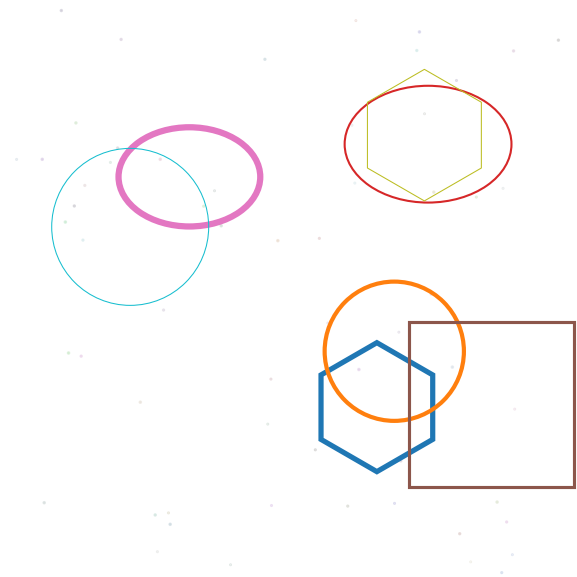[{"shape": "hexagon", "thickness": 2.5, "radius": 0.56, "center": [0.653, 0.294]}, {"shape": "circle", "thickness": 2, "radius": 0.6, "center": [0.683, 0.391]}, {"shape": "oval", "thickness": 1, "radius": 0.72, "center": [0.741, 0.749]}, {"shape": "square", "thickness": 1.5, "radius": 0.71, "center": [0.85, 0.298]}, {"shape": "oval", "thickness": 3, "radius": 0.61, "center": [0.328, 0.693]}, {"shape": "hexagon", "thickness": 0.5, "radius": 0.57, "center": [0.735, 0.765]}, {"shape": "circle", "thickness": 0.5, "radius": 0.68, "center": [0.225, 0.606]}]